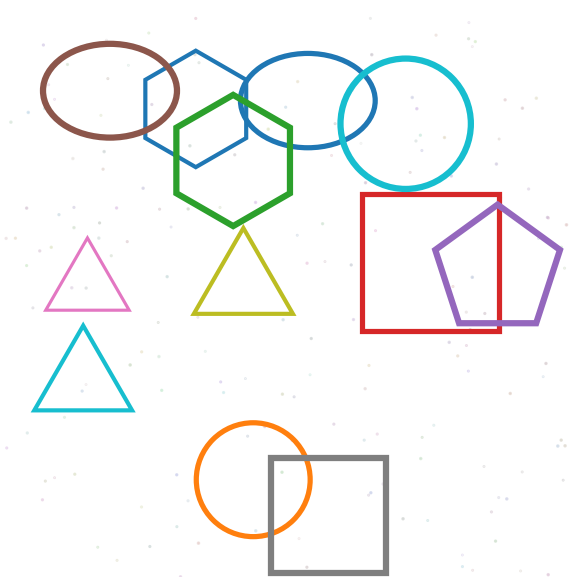[{"shape": "hexagon", "thickness": 2, "radius": 0.5, "center": [0.339, 0.811]}, {"shape": "oval", "thickness": 2.5, "radius": 0.58, "center": [0.533, 0.825]}, {"shape": "circle", "thickness": 2.5, "radius": 0.49, "center": [0.438, 0.168]}, {"shape": "hexagon", "thickness": 3, "radius": 0.57, "center": [0.404, 0.721]}, {"shape": "square", "thickness": 2.5, "radius": 0.59, "center": [0.745, 0.544]}, {"shape": "pentagon", "thickness": 3, "radius": 0.57, "center": [0.862, 0.531]}, {"shape": "oval", "thickness": 3, "radius": 0.58, "center": [0.19, 0.842]}, {"shape": "triangle", "thickness": 1.5, "radius": 0.42, "center": [0.151, 0.504]}, {"shape": "square", "thickness": 3, "radius": 0.5, "center": [0.569, 0.106]}, {"shape": "triangle", "thickness": 2, "radius": 0.5, "center": [0.421, 0.505]}, {"shape": "triangle", "thickness": 2, "radius": 0.49, "center": [0.144, 0.337]}, {"shape": "circle", "thickness": 3, "radius": 0.56, "center": [0.702, 0.785]}]